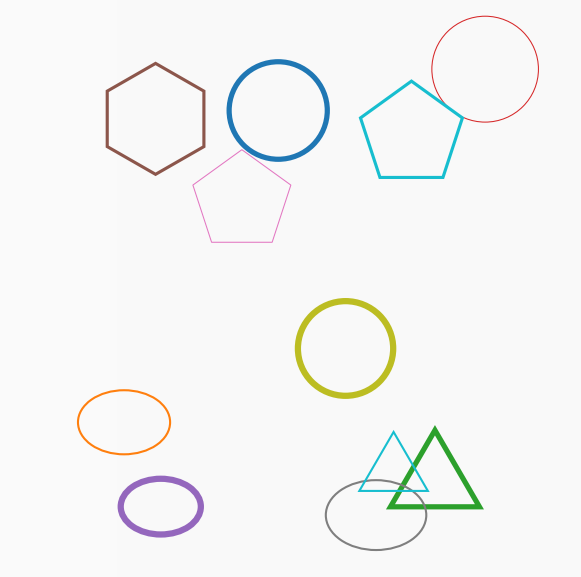[{"shape": "circle", "thickness": 2.5, "radius": 0.42, "center": [0.479, 0.808]}, {"shape": "oval", "thickness": 1, "radius": 0.4, "center": [0.213, 0.268]}, {"shape": "triangle", "thickness": 2.5, "radius": 0.44, "center": [0.748, 0.166]}, {"shape": "circle", "thickness": 0.5, "radius": 0.46, "center": [0.835, 0.879]}, {"shape": "oval", "thickness": 3, "radius": 0.34, "center": [0.277, 0.122]}, {"shape": "hexagon", "thickness": 1.5, "radius": 0.48, "center": [0.268, 0.793]}, {"shape": "pentagon", "thickness": 0.5, "radius": 0.44, "center": [0.416, 0.651]}, {"shape": "oval", "thickness": 1, "radius": 0.43, "center": [0.647, 0.107]}, {"shape": "circle", "thickness": 3, "radius": 0.41, "center": [0.594, 0.396]}, {"shape": "triangle", "thickness": 1, "radius": 0.34, "center": [0.677, 0.183]}, {"shape": "pentagon", "thickness": 1.5, "radius": 0.46, "center": [0.708, 0.766]}]